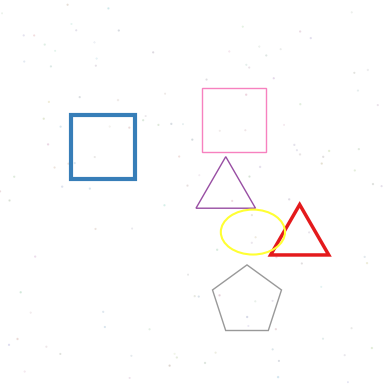[{"shape": "triangle", "thickness": 2.5, "radius": 0.44, "center": [0.778, 0.381]}, {"shape": "square", "thickness": 3, "radius": 0.42, "center": [0.268, 0.619]}, {"shape": "triangle", "thickness": 1, "radius": 0.45, "center": [0.586, 0.504]}, {"shape": "oval", "thickness": 1.5, "radius": 0.42, "center": [0.657, 0.397]}, {"shape": "square", "thickness": 1, "radius": 0.42, "center": [0.609, 0.688]}, {"shape": "pentagon", "thickness": 1, "radius": 0.47, "center": [0.642, 0.218]}]